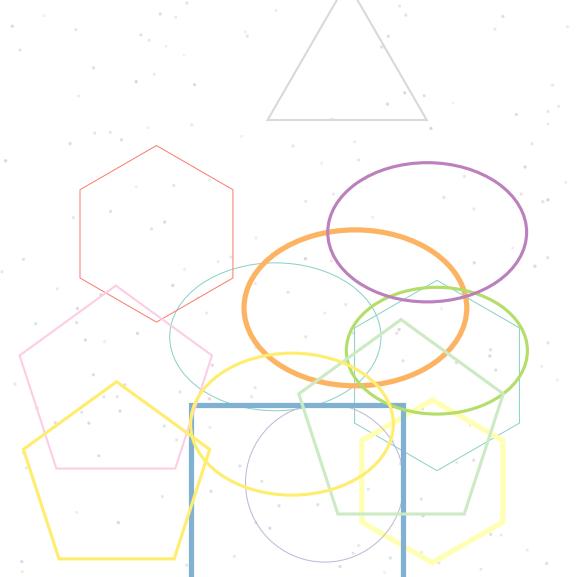[{"shape": "oval", "thickness": 0.5, "radius": 0.91, "center": [0.477, 0.416]}, {"shape": "hexagon", "thickness": 0.5, "radius": 0.82, "center": [0.757, 0.349]}, {"shape": "hexagon", "thickness": 2.5, "radius": 0.7, "center": [0.749, 0.166]}, {"shape": "circle", "thickness": 0.5, "radius": 0.69, "center": [0.562, 0.163]}, {"shape": "hexagon", "thickness": 0.5, "radius": 0.76, "center": [0.271, 0.594]}, {"shape": "square", "thickness": 2.5, "radius": 0.92, "center": [0.514, 0.114]}, {"shape": "oval", "thickness": 2.5, "radius": 0.96, "center": [0.615, 0.466]}, {"shape": "oval", "thickness": 1.5, "radius": 0.78, "center": [0.756, 0.392]}, {"shape": "pentagon", "thickness": 1, "radius": 0.88, "center": [0.201, 0.329]}, {"shape": "triangle", "thickness": 1, "radius": 0.8, "center": [0.601, 0.871]}, {"shape": "oval", "thickness": 1.5, "radius": 0.86, "center": [0.74, 0.597]}, {"shape": "pentagon", "thickness": 1.5, "radius": 0.93, "center": [0.694, 0.26]}, {"shape": "oval", "thickness": 1.5, "radius": 0.88, "center": [0.506, 0.265]}, {"shape": "pentagon", "thickness": 1.5, "radius": 0.85, "center": [0.202, 0.169]}]